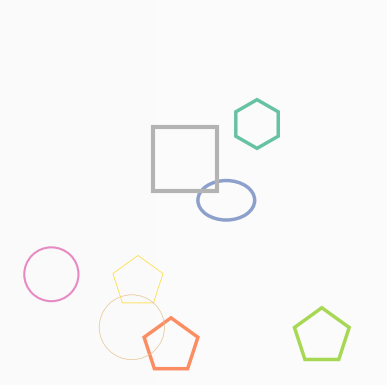[{"shape": "hexagon", "thickness": 2.5, "radius": 0.32, "center": [0.663, 0.678]}, {"shape": "pentagon", "thickness": 2.5, "radius": 0.37, "center": [0.441, 0.101]}, {"shape": "oval", "thickness": 2.5, "radius": 0.37, "center": [0.584, 0.48]}, {"shape": "circle", "thickness": 1.5, "radius": 0.35, "center": [0.133, 0.288]}, {"shape": "pentagon", "thickness": 2.5, "radius": 0.37, "center": [0.831, 0.126]}, {"shape": "pentagon", "thickness": 0.5, "radius": 0.34, "center": [0.356, 0.268]}, {"shape": "circle", "thickness": 0.5, "radius": 0.42, "center": [0.34, 0.15]}, {"shape": "square", "thickness": 3, "radius": 0.42, "center": [0.478, 0.587]}]